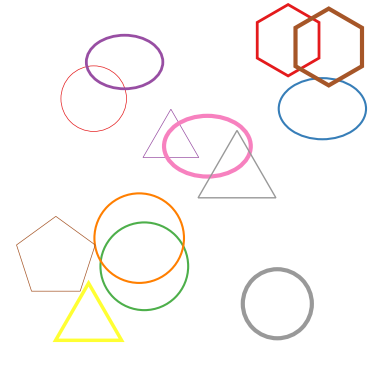[{"shape": "circle", "thickness": 0.5, "radius": 0.43, "center": [0.243, 0.744]}, {"shape": "hexagon", "thickness": 2, "radius": 0.46, "center": [0.748, 0.895]}, {"shape": "oval", "thickness": 1.5, "radius": 0.57, "center": [0.837, 0.718]}, {"shape": "circle", "thickness": 1.5, "radius": 0.57, "center": [0.375, 0.308]}, {"shape": "oval", "thickness": 2, "radius": 0.5, "center": [0.324, 0.839]}, {"shape": "triangle", "thickness": 0.5, "radius": 0.42, "center": [0.444, 0.633]}, {"shape": "circle", "thickness": 1.5, "radius": 0.58, "center": [0.362, 0.381]}, {"shape": "triangle", "thickness": 2.5, "radius": 0.49, "center": [0.23, 0.166]}, {"shape": "hexagon", "thickness": 3, "radius": 0.5, "center": [0.854, 0.878]}, {"shape": "pentagon", "thickness": 0.5, "radius": 0.54, "center": [0.145, 0.331]}, {"shape": "oval", "thickness": 3, "radius": 0.56, "center": [0.539, 0.62]}, {"shape": "circle", "thickness": 3, "radius": 0.45, "center": [0.72, 0.211]}, {"shape": "triangle", "thickness": 1, "radius": 0.58, "center": [0.616, 0.545]}]